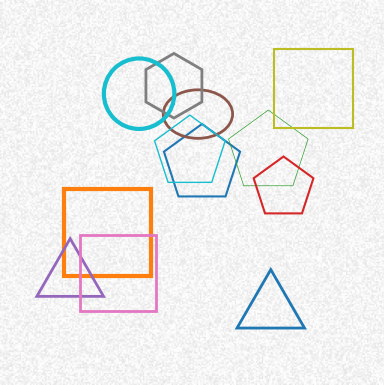[{"shape": "pentagon", "thickness": 1.5, "radius": 0.52, "center": [0.525, 0.574]}, {"shape": "triangle", "thickness": 2, "radius": 0.51, "center": [0.703, 0.199]}, {"shape": "square", "thickness": 3, "radius": 0.57, "center": [0.279, 0.396]}, {"shape": "pentagon", "thickness": 0.5, "radius": 0.54, "center": [0.697, 0.605]}, {"shape": "pentagon", "thickness": 1.5, "radius": 0.41, "center": [0.736, 0.512]}, {"shape": "triangle", "thickness": 2, "radius": 0.5, "center": [0.182, 0.28]}, {"shape": "oval", "thickness": 2, "radius": 0.45, "center": [0.514, 0.704]}, {"shape": "square", "thickness": 2, "radius": 0.5, "center": [0.306, 0.291]}, {"shape": "hexagon", "thickness": 2, "radius": 0.42, "center": [0.452, 0.777]}, {"shape": "square", "thickness": 1.5, "radius": 0.51, "center": [0.815, 0.77]}, {"shape": "pentagon", "thickness": 1, "radius": 0.48, "center": [0.493, 0.604]}, {"shape": "circle", "thickness": 3, "radius": 0.46, "center": [0.361, 0.757]}]